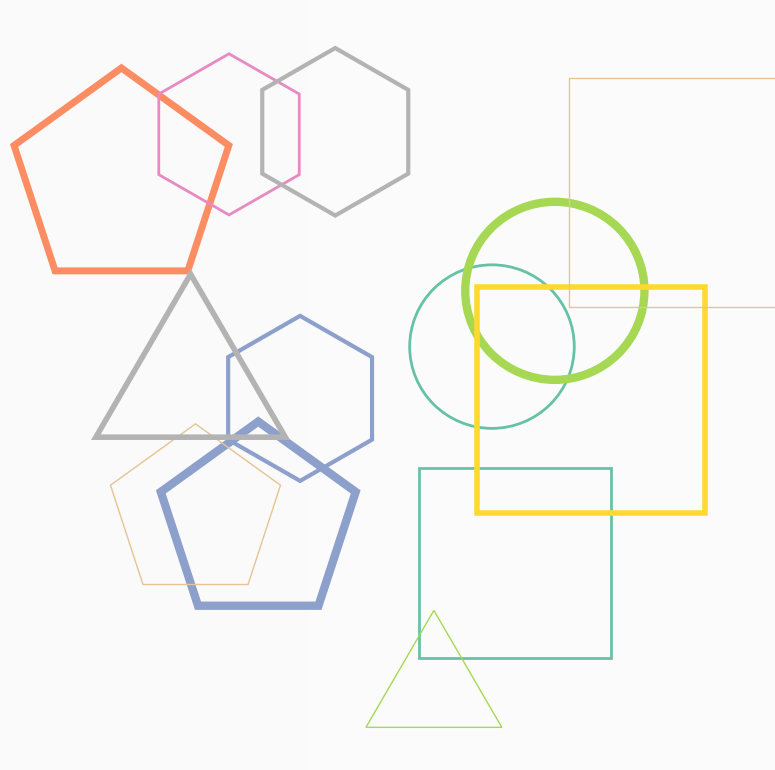[{"shape": "square", "thickness": 1, "radius": 0.62, "center": [0.665, 0.269]}, {"shape": "circle", "thickness": 1, "radius": 0.53, "center": [0.635, 0.55]}, {"shape": "pentagon", "thickness": 2.5, "radius": 0.73, "center": [0.157, 0.766]}, {"shape": "hexagon", "thickness": 1.5, "radius": 0.54, "center": [0.387, 0.483]}, {"shape": "pentagon", "thickness": 3, "radius": 0.66, "center": [0.333, 0.32]}, {"shape": "hexagon", "thickness": 1, "radius": 0.52, "center": [0.296, 0.826]}, {"shape": "triangle", "thickness": 0.5, "radius": 0.51, "center": [0.56, 0.106]}, {"shape": "circle", "thickness": 3, "radius": 0.58, "center": [0.716, 0.622]}, {"shape": "square", "thickness": 2, "radius": 0.73, "center": [0.763, 0.48]}, {"shape": "pentagon", "thickness": 0.5, "radius": 0.58, "center": [0.252, 0.334]}, {"shape": "square", "thickness": 0.5, "radius": 0.74, "center": [0.883, 0.75]}, {"shape": "triangle", "thickness": 2, "radius": 0.71, "center": [0.246, 0.503]}, {"shape": "hexagon", "thickness": 1.5, "radius": 0.54, "center": [0.433, 0.829]}]